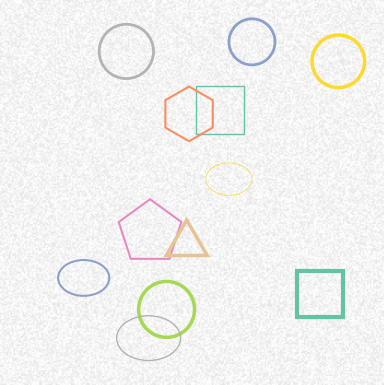[{"shape": "square", "thickness": 3, "radius": 0.3, "center": [0.831, 0.236]}, {"shape": "square", "thickness": 1, "radius": 0.31, "center": [0.572, 0.715]}, {"shape": "hexagon", "thickness": 1.5, "radius": 0.36, "center": [0.491, 0.704]}, {"shape": "oval", "thickness": 1.5, "radius": 0.33, "center": [0.217, 0.278]}, {"shape": "circle", "thickness": 2, "radius": 0.3, "center": [0.654, 0.891]}, {"shape": "pentagon", "thickness": 1.5, "radius": 0.43, "center": [0.39, 0.397]}, {"shape": "circle", "thickness": 2.5, "radius": 0.36, "center": [0.433, 0.196]}, {"shape": "circle", "thickness": 2.5, "radius": 0.34, "center": [0.879, 0.841]}, {"shape": "oval", "thickness": 0.5, "radius": 0.3, "center": [0.595, 0.535]}, {"shape": "triangle", "thickness": 2.5, "radius": 0.31, "center": [0.485, 0.367]}, {"shape": "oval", "thickness": 1, "radius": 0.42, "center": [0.386, 0.122]}, {"shape": "circle", "thickness": 2, "radius": 0.35, "center": [0.328, 0.866]}]